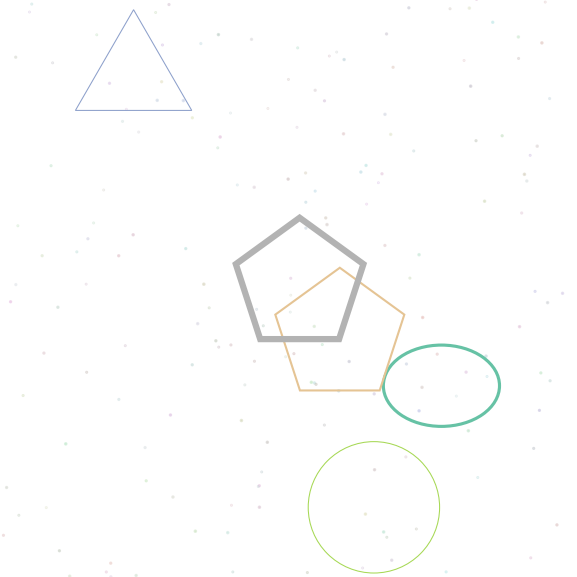[{"shape": "oval", "thickness": 1.5, "radius": 0.5, "center": [0.764, 0.331]}, {"shape": "triangle", "thickness": 0.5, "radius": 0.58, "center": [0.231, 0.866]}, {"shape": "circle", "thickness": 0.5, "radius": 0.57, "center": [0.647, 0.121]}, {"shape": "pentagon", "thickness": 1, "radius": 0.59, "center": [0.588, 0.418]}, {"shape": "pentagon", "thickness": 3, "radius": 0.58, "center": [0.519, 0.506]}]